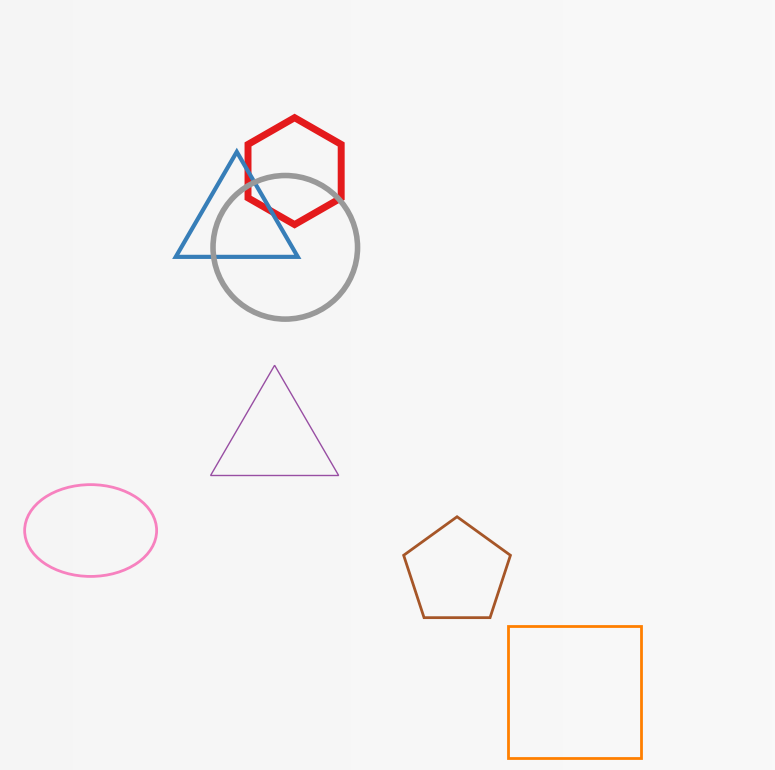[{"shape": "hexagon", "thickness": 2.5, "radius": 0.35, "center": [0.38, 0.778]}, {"shape": "triangle", "thickness": 1.5, "radius": 0.45, "center": [0.306, 0.712]}, {"shape": "triangle", "thickness": 0.5, "radius": 0.48, "center": [0.354, 0.43]}, {"shape": "square", "thickness": 1, "radius": 0.43, "center": [0.741, 0.102]}, {"shape": "pentagon", "thickness": 1, "radius": 0.36, "center": [0.59, 0.256]}, {"shape": "oval", "thickness": 1, "radius": 0.43, "center": [0.117, 0.311]}, {"shape": "circle", "thickness": 2, "radius": 0.47, "center": [0.368, 0.679]}]